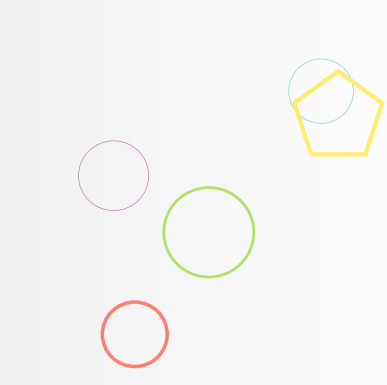[{"shape": "circle", "thickness": 0.5, "radius": 0.42, "center": [0.829, 0.763]}, {"shape": "circle", "thickness": 2.5, "radius": 0.42, "center": [0.348, 0.132]}, {"shape": "circle", "thickness": 2, "radius": 0.58, "center": [0.539, 0.397]}, {"shape": "circle", "thickness": 0.5, "radius": 0.45, "center": [0.293, 0.544]}, {"shape": "pentagon", "thickness": 3, "radius": 0.6, "center": [0.873, 0.696]}]